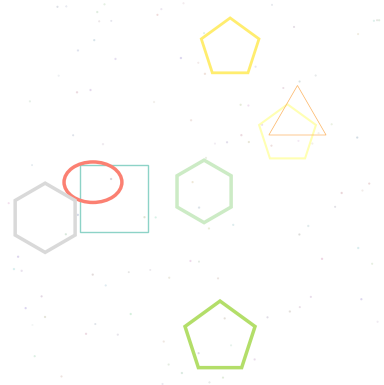[{"shape": "square", "thickness": 1, "radius": 0.44, "center": [0.296, 0.485]}, {"shape": "pentagon", "thickness": 1.5, "radius": 0.39, "center": [0.747, 0.651]}, {"shape": "oval", "thickness": 2.5, "radius": 0.38, "center": [0.241, 0.527]}, {"shape": "triangle", "thickness": 0.5, "radius": 0.43, "center": [0.773, 0.692]}, {"shape": "pentagon", "thickness": 2.5, "radius": 0.48, "center": [0.571, 0.122]}, {"shape": "hexagon", "thickness": 2.5, "radius": 0.45, "center": [0.117, 0.434]}, {"shape": "hexagon", "thickness": 2.5, "radius": 0.41, "center": [0.53, 0.503]}, {"shape": "pentagon", "thickness": 2, "radius": 0.39, "center": [0.598, 0.875]}]